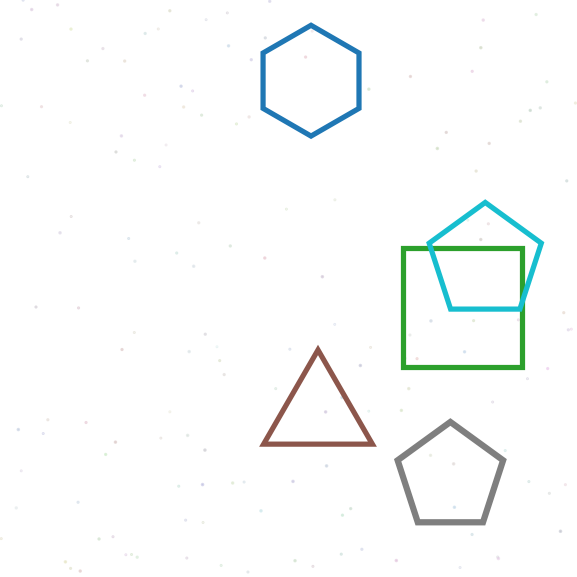[{"shape": "hexagon", "thickness": 2.5, "radius": 0.48, "center": [0.539, 0.859]}, {"shape": "square", "thickness": 2.5, "radius": 0.52, "center": [0.802, 0.467]}, {"shape": "triangle", "thickness": 2.5, "radius": 0.54, "center": [0.551, 0.284]}, {"shape": "pentagon", "thickness": 3, "radius": 0.48, "center": [0.78, 0.172]}, {"shape": "pentagon", "thickness": 2.5, "radius": 0.51, "center": [0.84, 0.546]}]